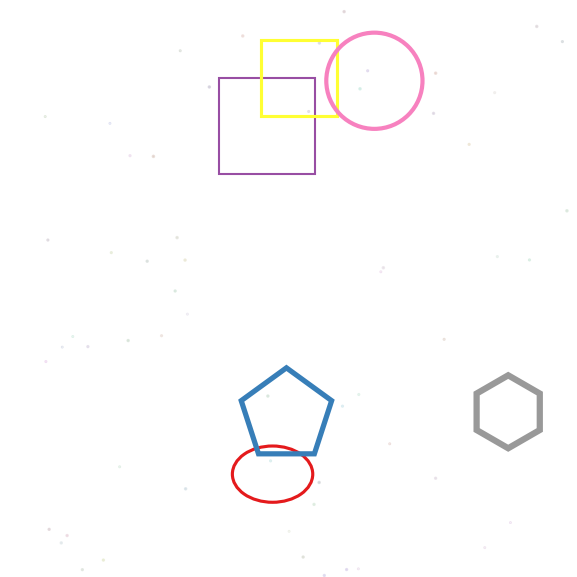[{"shape": "oval", "thickness": 1.5, "radius": 0.35, "center": [0.472, 0.178]}, {"shape": "pentagon", "thickness": 2.5, "radius": 0.41, "center": [0.496, 0.28]}, {"shape": "square", "thickness": 1, "radius": 0.41, "center": [0.462, 0.781]}, {"shape": "square", "thickness": 1.5, "radius": 0.33, "center": [0.518, 0.864]}, {"shape": "circle", "thickness": 2, "radius": 0.42, "center": [0.648, 0.859]}, {"shape": "hexagon", "thickness": 3, "radius": 0.32, "center": [0.88, 0.286]}]